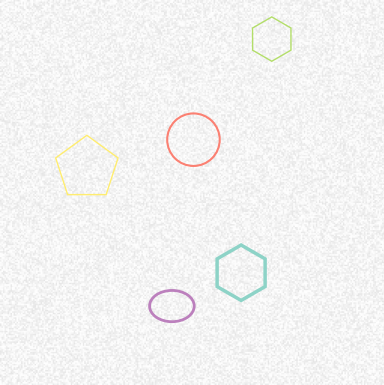[{"shape": "hexagon", "thickness": 2.5, "radius": 0.36, "center": [0.626, 0.292]}, {"shape": "circle", "thickness": 1.5, "radius": 0.34, "center": [0.502, 0.637]}, {"shape": "hexagon", "thickness": 1, "radius": 0.29, "center": [0.706, 0.898]}, {"shape": "oval", "thickness": 2, "radius": 0.29, "center": [0.447, 0.205]}, {"shape": "pentagon", "thickness": 1, "radius": 0.43, "center": [0.226, 0.563]}]